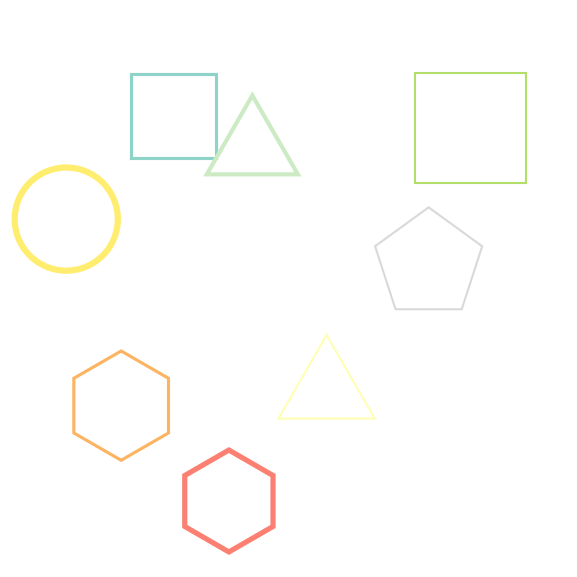[{"shape": "square", "thickness": 1.5, "radius": 0.37, "center": [0.301, 0.798]}, {"shape": "triangle", "thickness": 1, "radius": 0.48, "center": [0.565, 0.322]}, {"shape": "hexagon", "thickness": 2.5, "radius": 0.44, "center": [0.396, 0.132]}, {"shape": "hexagon", "thickness": 1.5, "radius": 0.47, "center": [0.21, 0.297]}, {"shape": "square", "thickness": 1, "radius": 0.48, "center": [0.815, 0.777]}, {"shape": "pentagon", "thickness": 1, "radius": 0.49, "center": [0.742, 0.543]}, {"shape": "triangle", "thickness": 2, "radius": 0.46, "center": [0.437, 0.743]}, {"shape": "circle", "thickness": 3, "radius": 0.45, "center": [0.115, 0.62]}]